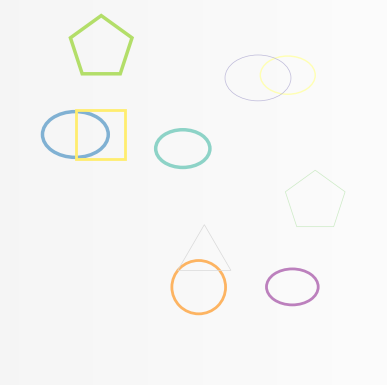[{"shape": "oval", "thickness": 2.5, "radius": 0.35, "center": [0.472, 0.614]}, {"shape": "oval", "thickness": 1, "radius": 0.35, "center": [0.743, 0.805]}, {"shape": "oval", "thickness": 0.5, "radius": 0.43, "center": [0.666, 0.798]}, {"shape": "oval", "thickness": 2.5, "radius": 0.42, "center": [0.195, 0.651]}, {"shape": "circle", "thickness": 2, "radius": 0.35, "center": [0.513, 0.254]}, {"shape": "pentagon", "thickness": 2.5, "radius": 0.42, "center": [0.261, 0.876]}, {"shape": "triangle", "thickness": 0.5, "radius": 0.4, "center": [0.527, 0.337]}, {"shape": "oval", "thickness": 2, "radius": 0.33, "center": [0.754, 0.255]}, {"shape": "pentagon", "thickness": 0.5, "radius": 0.41, "center": [0.813, 0.477]}, {"shape": "square", "thickness": 2, "radius": 0.32, "center": [0.258, 0.651]}]